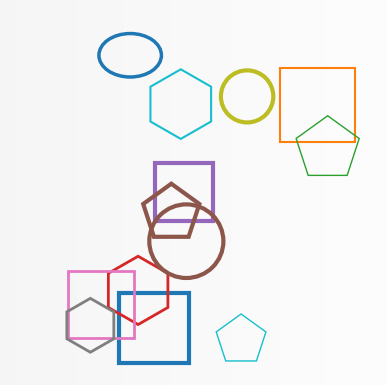[{"shape": "oval", "thickness": 2.5, "radius": 0.4, "center": [0.336, 0.856]}, {"shape": "square", "thickness": 3, "radius": 0.45, "center": [0.397, 0.148]}, {"shape": "square", "thickness": 1.5, "radius": 0.48, "center": [0.819, 0.727]}, {"shape": "pentagon", "thickness": 1, "radius": 0.43, "center": [0.846, 0.614]}, {"shape": "hexagon", "thickness": 2, "radius": 0.44, "center": [0.356, 0.246]}, {"shape": "square", "thickness": 3, "radius": 0.38, "center": [0.475, 0.501]}, {"shape": "pentagon", "thickness": 3, "radius": 0.38, "center": [0.442, 0.447]}, {"shape": "circle", "thickness": 3, "radius": 0.48, "center": [0.481, 0.374]}, {"shape": "square", "thickness": 2, "radius": 0.43, "center": [0.261, 0.209]}, {"shape": "hexagon", "thickness": 2, "radius": 0.35, "center": [0.233, 0.155]}, {"shape": "circle", "thickness": 3, "radius": 0.34, "center": [0.638, 0.75]}, {"shape": "pentagon", "thickness": 1, "radius": 0.34, "center": [0.622, 0.117]}, {"shape": "hexagon", "thickness": 1.5, "radius": 0.45, "center": [0.467, 0.73]}]